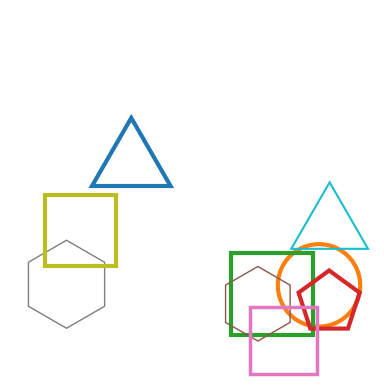[{"shape": "triangle", "thickness": 3, "radius": 0.59, "center": [0.341, 0.576]}, {"shape": "circle", "thickness": 3, "radius": 0.53, "center": [0.829, 0.259]}, {"shape": "square", "thickness": 3, "radius": 0.53, "center": [0.707, 0.237]}, {"shape": "pentagon", "thickness": 3, "radius": 0.42, "center": [0.855, 0.214]}, {"shape": "hexagon", "thickness": 1, "radius": 0.48, "center": [0.67, 0.211]}, {"shape": "square", "thickness": 2.5, "radius": 0.43, "center": [0.737, 0.116]}, {"shape": "hexagon", "thickness": 1, "radius": 0.57, "center": [0.173, 0.262]}, {"shape": "square", "thickness": 3, "radius": 0.46, "center": [0.209, 0.402]}, {"shape": "triangle", "thickness": 1.5, "radius": 0.58, "center": [0.856, 0.411]}]